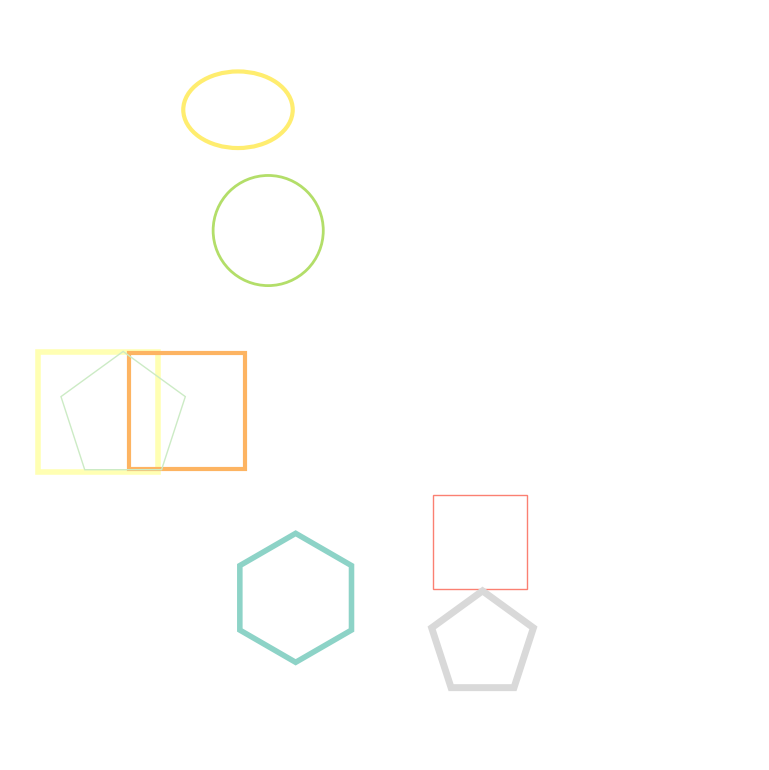[{"shape": "hexagon", "thickness": 2, "radius": 0.42, "center": [0.384, 0.224]}, {"shape": "square", "thickness": 2, "radius": 0.39, "center": [0.127, 0.465]}, {"shape": "square", "thickness": 0.5, "radius": 0.3, "center": [0.624, 0.296]}, {"shape": "square", "thickness": 1.5, "radius": 0.38, "center": [0.243, 0.467]}, {"shape": "circle", "thickness": 1, "radius": 0.36, "center": [0.348, 0.701]}, {"shape": "pentagon", "thickness": 2.5, "radius": 0.35, "center": [0.627, 0.163]}, {"shape": "pentagon", "thickness": 0.5, "radius": 0.42, "center": [0.16, 0.459]}, {"shape": "oval", "thickness": 1.5, "radius": 0.36, "center": [0.309, 0.857]}]